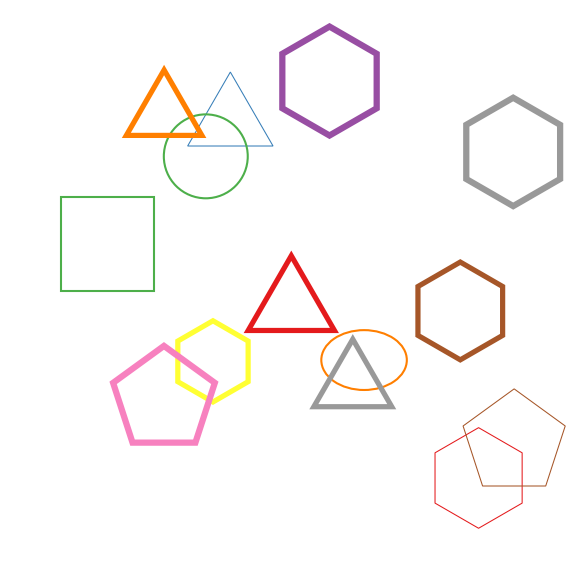[{"shape": "hexagon", "thickness": 0.5, "radius": 0.44, "center": [0.829, 0.171]}, {"shape": "triangle", "thickness": 2.5, "radius": 0.43, "center": [0.504, 0.47]}, {"shape": "triangle", "thickness": 0.5, "radius": 0.43, "center": [0.399, 0.789]}, {"shape": "square", "thickness": 1, "radius": 0.41, "center": [0.186, 0.577]}, {"shape": "circle", "thickness": 1, "radius": 0.36, "center": [0.356, 0.728]}, {"shape": "hexagon", "thickness": 3, "radius": 0.47, "center": [0.571, 0.859]}, {"shape": "triangle", "thickness": 2.5, "radius": 0.38, "center": [0.284, 0.802]}, {"shape": "oval", "thickness": 1, "radius": 0.37, "center": [0.63, 0.376]}, {"shape": "hexagon", "thickness": 2.5, "radius": 0.35, "center": [0.369, 0.373]}, {"shape": "hexagon", "thickness": 2.5, "radius": 0.42, "center": [0.797, 0.461]}, {"shape": "pentagon", "thickness": 0.5, "radius": 0.46, "center": [0.89, 0.233]}, {"shape": "pentagon", "thickness": 3, "radius": 0.46, "center": [0.284, 0.308]}, {"shape": "hexagon", "thickness": 3, "radius": 0.47, "center": [0.889, 0.736]}, {"shape": "triangle", "thickness": 2.5, "radius": 0.39, "center": [0.611, 0.334]}]